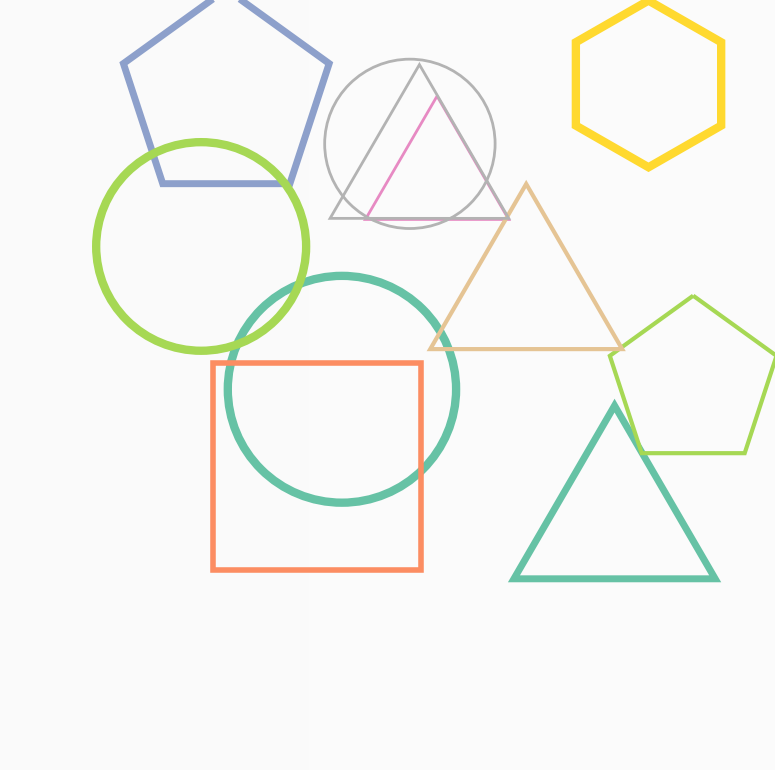[{"shape": "circle", "thickness": 3, "radius": 0.74, "center": [0.441, 0.494]}, {"shape": "triangle", "thickness": 2.5, "radius": 0.75, "center": [0.793, 0.323]}, {"shape": "square", "thickness": 2, "radius": 0.67, "center": [0.409, 0.394]}, {"shape": "pentagon", "thickness": 2.5, "radius": 0.7, "center": [0.292, 0.874]}, {"shape": "triangle", "thickness": 1, "radius": 0.53, "center": [0.564, 0.768]}, {"shape": "pentagon", "thickness": 1.5, "radius": 0.57, "center": [0.894, 0.503]}, {"shape": "circle", "thickness": 3, "radius": 0.68, "center": [0.26, 0.68]}, {"shape": "hexagon", "thickness": 3, "radius": 0.54, "center": [0.837, 0.891]}, {"shape": "triangle", "thickness": 1.5, "radius": 0.71, "center": [0.679, 0.618]}, {"shape": "circle", "thickness": 1, "radius": 0.55, "center": [0.529, 0.813]}, {"shape": "triangle", "thickness": 1, "radius": 0.67, "center": [0.541, 0.783]}]